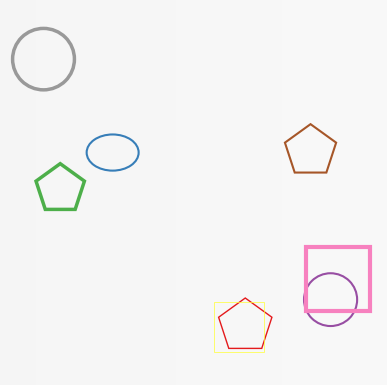[{"shape": "pentagon", "thickness": 1, "radius": 0.36, "center": [0.633, 0.154]}, {"shape": "oval", "thickness": 1.5, "radius": 0.34, "center": [0.291, 0.604]}, {"shape": "pentagon", "thickness": 2.5, "radius": 0.33, "center": [0.155, 0.509]}, {"shape": "circle", "thickness": 1.5, "radius": 0.34, "center": [0.853, 0.222]}, {"shape": "square", "thickness": 0.5, "radius": 0.32, "center": [0.617, 0.15]}, {"shape": "pentagon", "thickness": 1.5, "radius": 0.35, "center": [0.801, 0.608]}, {"shape": "square", "thickness": 3, "radius": 0.42, "center": [0.872, 0.276]}, {"shape": "circle", "thickness": 2.5, "radius": 0.4, "center": [0.112, 0.846]}]